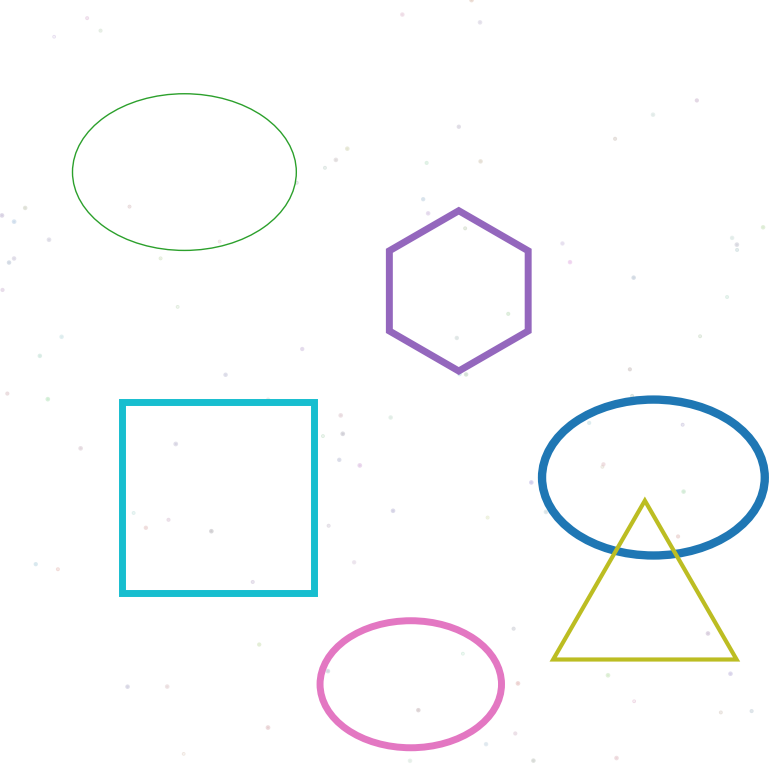[{"shape": "oval", "thickness": 3, "radius": 0.72, "center": [0.849, 0.38]}, {"shape": "oval", "thickness": 0.5, "radius": 0.73, "center": [0.239, 0.777]}, {"shape": "hexagon", "thickness": 2.5, "radius": 0.52, "center": [0.596, 0.622]}, {"shape": "oval", "thickness": 2.5, "radius": 0.59, "center": [0.533, 0.111]}, {"shape": "triangle", "thickness": 1.5, "radius": 0.69, "center": [0.837, 0.212]}, {"shape": "square", "thickness": 2.5, "radius": 0.62, "center": [0.283, 0.354]}]